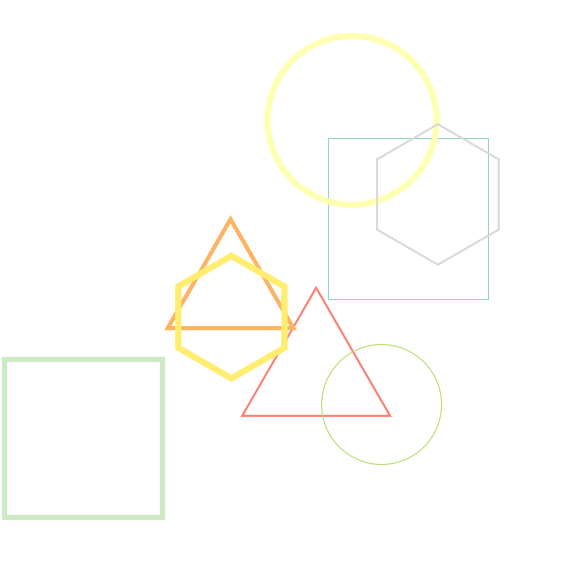[{"shape": "square", "thickness": 0.5, "radius": 0.7, "center": [0.706, 0.621]}, {"shape": "circle", "thickness": 3, "radius": 0.73, "center": [0.61, 0.791]}, {"shape": "triangle", "thickness": 1, "radius": 0.74, "center": [0.547, 0.353]}, {"shape": "triangle", "thickness": 2, "radius": 0.63, "center": [0.399, 0.494]}, {"shape": "circle", "thickness": 0.5, "radius": 0.52, "center": [0.661, 0.299]}, {"shape": "hexagon", "thickness": 1, "radius": 0.61, "center": [0.758, 0.662]}, {"shape": "square", "thickness": 2.5, "radius": 0.68, "center": [0.144, 0.241]}, {"shape": "hexagon", "thickness": 3, "radius": 0.53, "center": [0.401, 0.45]}]